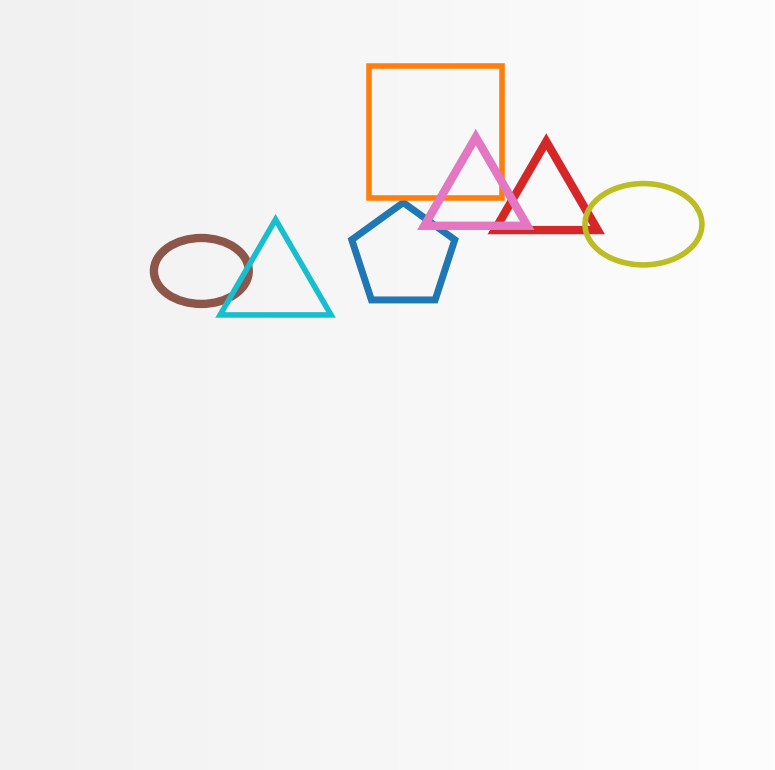[{"shape": "pentagon", "thickness": 2.5, "radius": 0.35, "center": [0.52, 0.667]}, {"shape": "square", "thickness": 2, "radius": 0.43, "center": [0.562, 0.828]}, {"shape": "triangle", "thickness": 3, "radius": 0.38, "center": [0.705, 0.74]}, {"shape": "oval", "thickness": 3, "radius": 0.31, "center": [0.26, 0.648]}, {"shape": "triangle", "thickness": 3, "radius": 0.38, "center": [0.614, 0.745]}, {"shape": "oval", "thickness": 2, "radius": 0.38, "center": [0.83, 0.709]}, {"shape": "triangle", "thickness": 2, "radius": 0.41, "center": [0.356, 0.632]}]